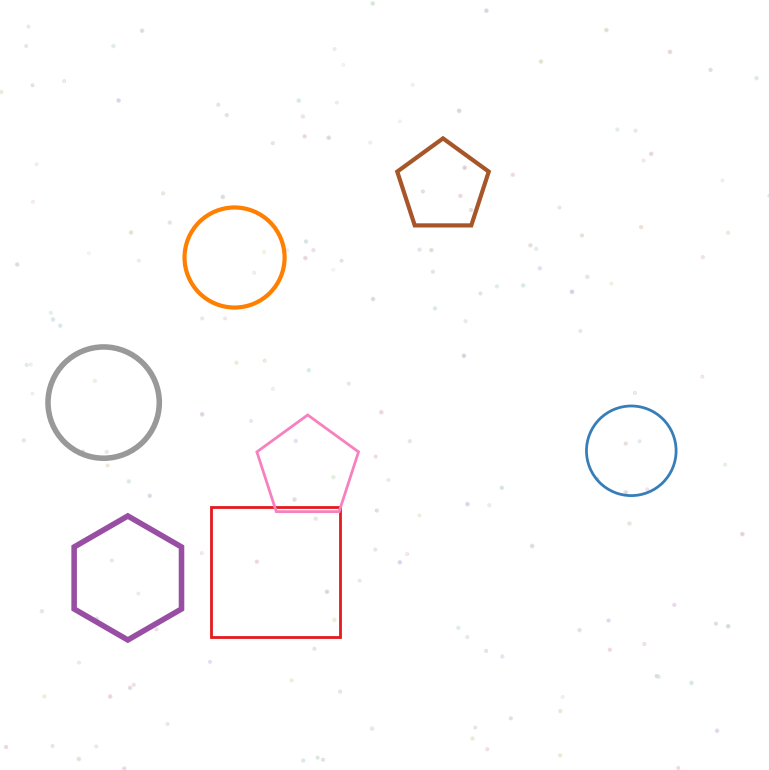[{"shape": "square", "thickness": 1, "radius": 0.42, "center": [0.358, 0.257]}, {"shape": "circle", "thickness": 1, "radius": 0.29, "center": [0.82, 0.415]}, {"shape": "hexagon", "thickness": 2, "radius": 0.4, "center": [0.166, 0.249]}, {"shape": "circle", "thickness": 1.5, "radius": 0.32, "center": [0.305, 0.666]}, {"shape": "pentagon", "thickness": 1.5, "radius": 0.31, "center": [0.575, 0.758]}, {"shape": "pentagon", "thickness": 1, "radius": 0.35, "center": [0.4, 0.392]}, {"shape": "circle", "thickness": 2, "radius": 0.36, "center": [0.135, 0.477]}]